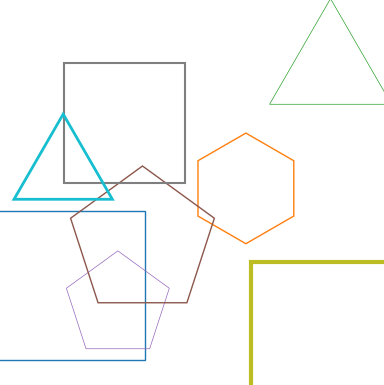[{"shape": "square", "thickness": 1, "radius": 0.97, "center": [0.185, 0.258]}, {"shape": "hexagon", "thickness": 1, "radius": 0.72, "center": [0.639, 0.511]}, {"shape": "triangle", "thickness": 0.5, "radius": 0.91, "center": [0.859, 0.821]}, {"shape": "pentagon", "thickness": 0.5, "radius": 0.7, "center": [0.306, 0.208]}, {"shape": "pentagon", "thickness": 1, "radius": 0.98, "center": [0.37, 0.372]}, {"shape": "square", "thickness": 1.5, "radius": 0.78, "center": [0.324, 0.681]}, {"shape": "square", "thickness": 3, "radius": 0.88, "center": [0.83, 0.142]}, {"shape": "triangle", "thickness": 2, "radius": 0.74, "center": [0.164, 0.556]}]